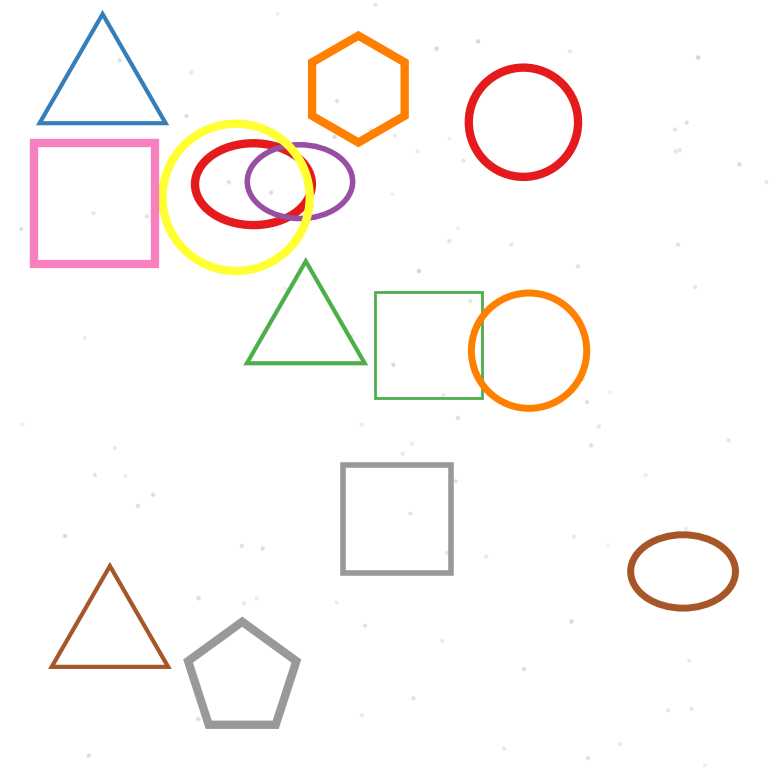[{"shape": "circle", "thickness": 3, "radius": 0.35, "center": [0.68, 0.841]}, {"shape": "oval", "thickness": 3, "radius": 0.38, "center": [0.329, 0.761]}, {"shape": "triangle", "thickness": 1.5, "radius": 0.47, "center": [0.133, 0.887]}, {"shape": "square", "thickness": 1, "radius": 0.35, "center": [0.556, 0.552]}, {"shape": "triangle", "thickness": 1.5, "radius": 0.44, "center": [0.397, 0.572]}, {"shape": "oval", "thickness": 2, "radius": 0.34, "center": [0.39, 0.764]}, {"shape": "circle", "thickness": 2.5, "radius": 0.37, "center": [0.687, 0.545]}, {"shape": "hexagon", "thickness": 3, "radius": 0.35, "center": [0.465, 0.884]}, {"shape": "circle", "thickness": 3, "radius": 0.48, "center": [0.307, 0.744]}, {"shape": "triangle", "thickness": 1.5, "radius": 0.44, "center": [0.143, 0.178]}, {"shape": "oval", "thickness": 2.5, "radius": 0.34, "center": [0.887, 0.258]}, {"shape": "square", "thickness": 3, "radius": 0.39, "center": [0.123, 0.736]}, {"shape": "square", "thickness": 2, "radius": 0.35, "center": [0.515, 0.326]}, {"shape": "pentagon", "thickness": 3, "radius": 0.37, "center": [0.315, 0.119]}]